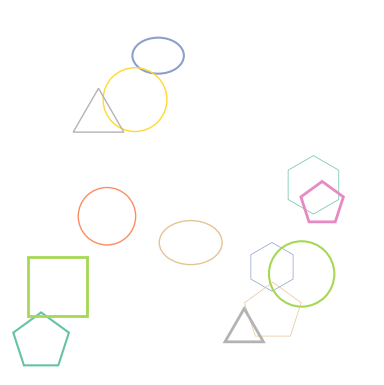[{"shape": "pentagon", "thickness": 1.5, "radius": 0.38, "center": [0.107, 0.113]}, {"shape": "hexagon", "thickness": 0.5, "radius": 0.38, "center": [0.814, 0.52]}, {"shape": "circle", "thickness": 1, "radius": 0.37, "center": [0.278, 0.438]}, {"shape": "hexagon", "thickness": 0.5, "radius": 0.32, "center": [0.706, 0.307]}, {"shape": "oval", "thickness": 1.5, "radius": 0.33, "center": [0.411, 0.855]}, {"shape": "pentagon", "thickness": 2, "radius": 0.29, "center": [0.837, 0.471]}, {"shape": "circle", "thickness": 1.5, "radius": 0.42, "center": [0.784, 0.288]}, {"shape": "square", "thickness": 2, "radius": 0.38, "center": [0.15, 0.256]}, {"shape": "circle", "thickness": 1, "radius": 0.41, "center": [0.351, 0.741]}, {"shape": "oval", "thickness": 1, "radius": 0.41, "center": [0.495, 0.37]}, {"shape": "pentagon", "thickness": 0.5, "radius": 0.39, "center": [0.709, 0.19]}, {"shape": "triangle", "thickness": 1, "radius": 0.38, "center": [0.256, 0.695]}, {"shape": "triangle", "thickness": 2, "radius": 0.29, "center": [0.634, 0.141]}]